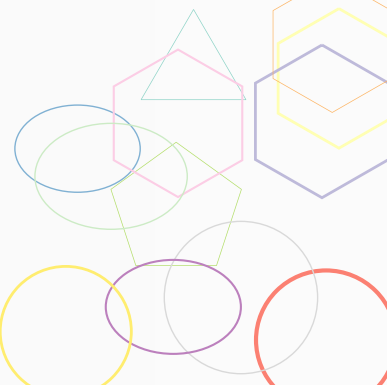[{"shape": "triangle", "thickness": 0.5, "radius": 0.78, "center": [0.499, 0.819]}, {"shape": "hexagon", "thickness": 2, "radius": 0.91, "center": [0.875, 0.796]}, {"shape": "hexagon", "thickness": 2, "radius": 0.99, "center": [0.831, 0.685]}, {"shape": "circle", "thickness": 3, "radius": 0.9, "center": [0.841, 0.117]}, {"shape": "oval", "thickness": 1, "radius": 0.81, "center": [0.2, 0.614]}, {"shape": "hexagon", "thickness": 0.5, "radius": 0.88, "center": [0.857, 0.884]}, {"shape": "pentagon", "thickness": 0.5, "radius": 0.89, "center": [0.455, 0.453]}, {"shape": "hexagon", "thickness": 1.5, "radius": 0.96, "center": [0.459, 0.68]}, {"shape": "circle", "thickness": 1, "radius": 0.99, "center": [0.622, 0.227]}, {"shape": "oval", "thickness": 1.5, "radius": 0.87, "center": [0.447, 0.203]}, {"shape": "oval", "thickness": 1, "radius": 0.98, "center": [0.287, 0.542]}, {"shape": "circle", "thickness": 2, "radius": 0.85, "center": [0.17, 0.139]}]